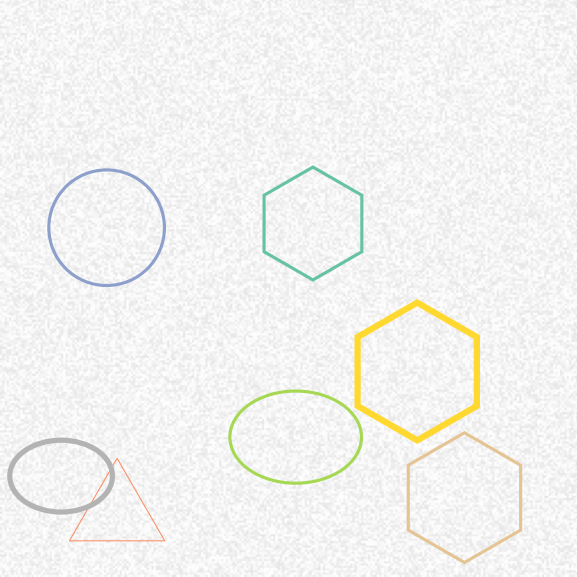[{"shape": "hexagon", "thickness": 1.5, "radius": 0.49, "center": [0.542, 0.612]}, {"shape": "triangle", "thickness": 0.5, "radius": 0.48, "center": [0.203, 0.11]}, {"shape": "circle", "thickness": 1.5, "radius": 0.5, "center": [0.185, 0.605]}, {"shape": "oval", "thickness": 1.5, "radius": 0.57, "center": [0.512, 0.242]}, {"shape": "hexagon", "thickness": 3, "radius": 0.6, "center": [0.722, 0.356]}, {"shape": "hexagon", "thickness": 1.5, "radius": 0.56, "center": [0.804, 0.137]}, {"shape": "oval", "thickness": 2.5, "radius": 0.44, "center": [0.106, 0.175]}]